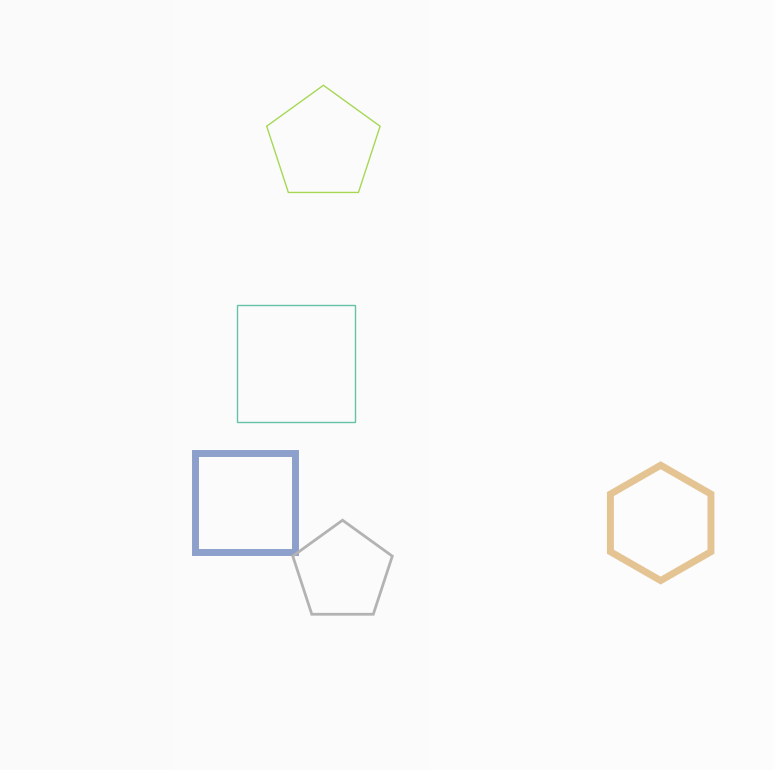[{"shape": "square", "thickness": 0.5, "radius": 0.38, "center": [0.381, 0.528]}, {"shape": "square", "thickness": 2.5, "radius": 0.32, "center": [0.316, 0.347]}, {"shape": "pentagon", "thickness": 0.5, "radius": 0.38, "center": [0.417, 0.812]}, {"shape": "hexagon", "thickness": 2.5, "radius": 0.37, "center": [0.852, 0.321]}, {"shape": "pentagon", "thickness": 1, "radius": 0.34, "center": [0.442, 0.257]}]